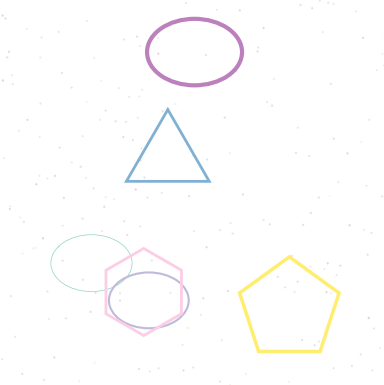[{"shape": "oval", "thickness": 0.5, "radius": 0.53, "center": [0.238, 0.316]}, {"shape": "oval", "thickness": 1.5, "radius": 0.52, "center": [0.387, 0.22]}, {"shape": "triangle", "thickness": 2, "radius": 0.62, "center": [0.436, 0.591]}, {"shape": "hexagon", "thickness": 2, "radius": 0.57, "center": [0.373, 0.242]}, {"shape": "oval", "thickness": 3, "radius": 0.62, "center": [0.505, 0.865]}, {"shape": "pentagon", "thickness": 2.5, "radius": 0.68, "center": [0.752, 0.197]}]